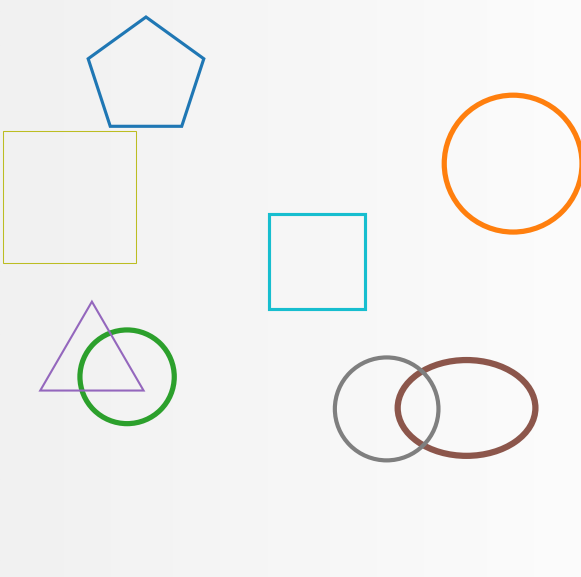[{"shape": "pentagon", "thickness": 1.5, "radius": 0.52, "center": [0.251, 0.865]}, {"shape": "circle", "thickness": 2.5, "radius": 0.59, "center": [0.883, 0.716]}, {"shape": "circle", "thickness": 2.5, "radius": 0.41, "center": [0.219, 0.347]}, {"shape": "triangle", "thickness": 1, "radius": 0.51, "center": [0.158, 0.374]}, {"shape": "oval", "thickness": 3, "radius": 0.59, "center": [0.803, 0.293]}, {"shape": "circle", "thickness": 2, "radius": 0.45, "center": [0.665, 0.291]}, {"shape": "square", "thickness": 0.5, "radius": 0.57, "center": [0.12, 0.658]}, {"shape": "square", "thickness": 1.5, "radius": 0.41, "center": [0.545, 0.546]}]